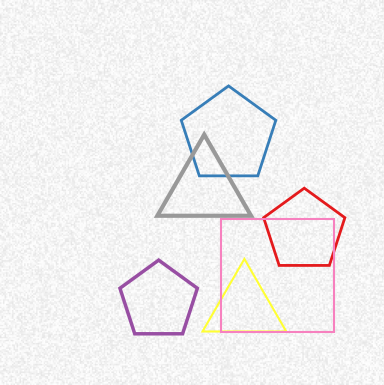[{"shape": "pentagon", "thickness": 2, "radius": 0.55, "center": [0.79, 0.4]}, {"shape": "pentagon", "thickness": 2, "radius": 0.65, "center": [0.594, 0.648]}, {"shape": "pentagon", "thickness": 2.5, "radius": 0.53, "center": [0.412, 0.219]}, {"shape": "triangle", "thickness": 1.5, "radius": 0.63, "center": [0.635, 0.202]}, {"shape": "square", "thickness": 1.5, "radius": 0.73, "center": [0.72, 0.286]}, {"shape": "triangle", "thickness": 3, "radius": 0.7, "center": [0.53, 0.51]}]